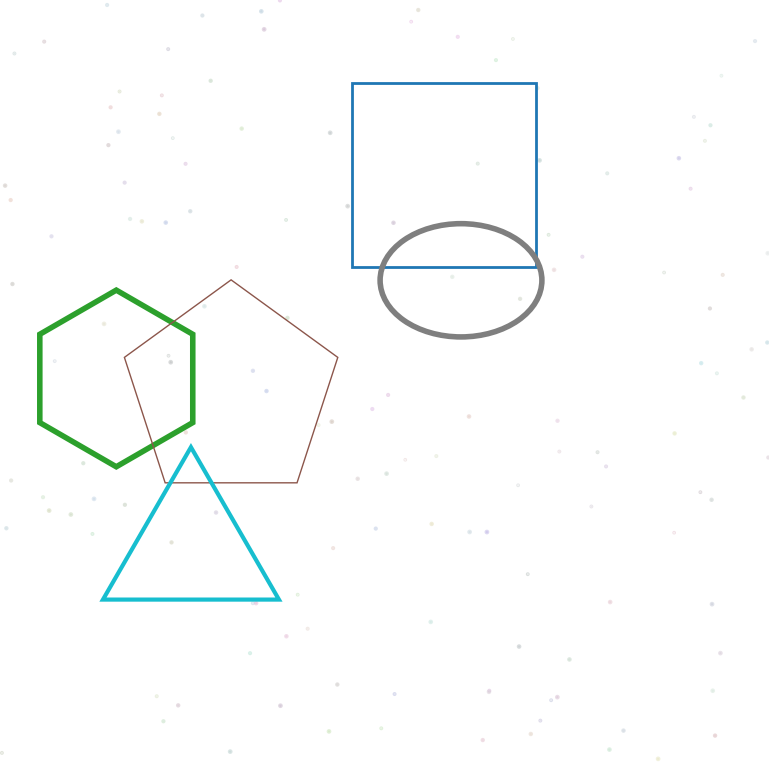[{"shape": "square", "thickness": 1, "radius": 0.6, "center": [0.577, 0.773]}, {"shape": "hexagon", "thickness": 2, "radius": 0.57, "center": [0.151, 0.509]}, {"shape": "pentagon", "thickness": 0.5, "radius": 0.73, "center": [0.3, 0.491]}, {"shape": "oval", "thickness": 2, "radius": 0.53, "center": [0.599, 0.636]}, {"shape": "triangle", "thickness": 1.5, "radius": 0.66, "center": [0.248, 0.287]}]